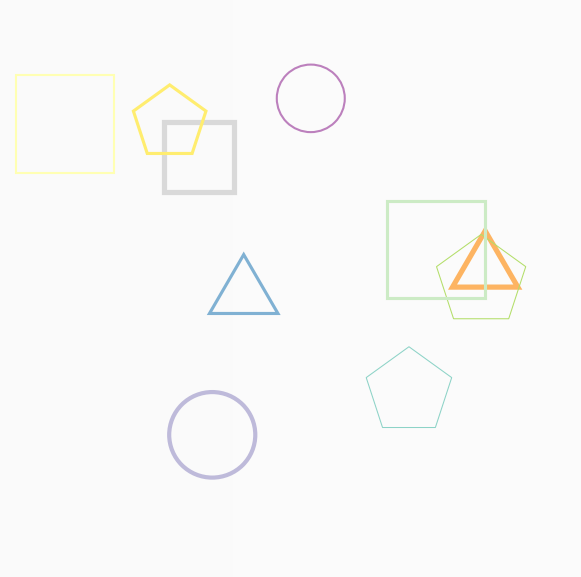[{"shape": "pentagon", "thickness": 0.5, "radius": 0.39, "center": [0.704, 0.321]}, {"shape": "square", "thickness": 1, "radius": 0.42, "center": [0.112, 0.784]}, {"shape": "circle", "thickness": 2, "radius": 0.37, "center": [0.365, 0.246]}, {"shape": "triangle", "thickness": 1.5, "radius": 0.34, "center": [0.419, 0.49]}, {"shape": "triangle", "thickness": 2.5, "radius": 0.32, "center": [0.835, 0.534]}, {"shape": "pentagon", "thickness": 0.5, "radius": 0.4, "center": [0.828, 0.512]}, {"shape": "square", "thickness": 2.5, "radius": 0.3, "center": [0.343, 0.727]}, {"shape": "circle", "thickness": 1, "radius": 0.29, "center": [0.535, 0.829]}, {"shape": "square", "thickness": 1.5, "radius": 0.42, "center": [0.751, 0.567]}, {"shape": "pentagon", "thickness": 1.5, "radius": 0.33, "center": [0.292, 0.786]}]